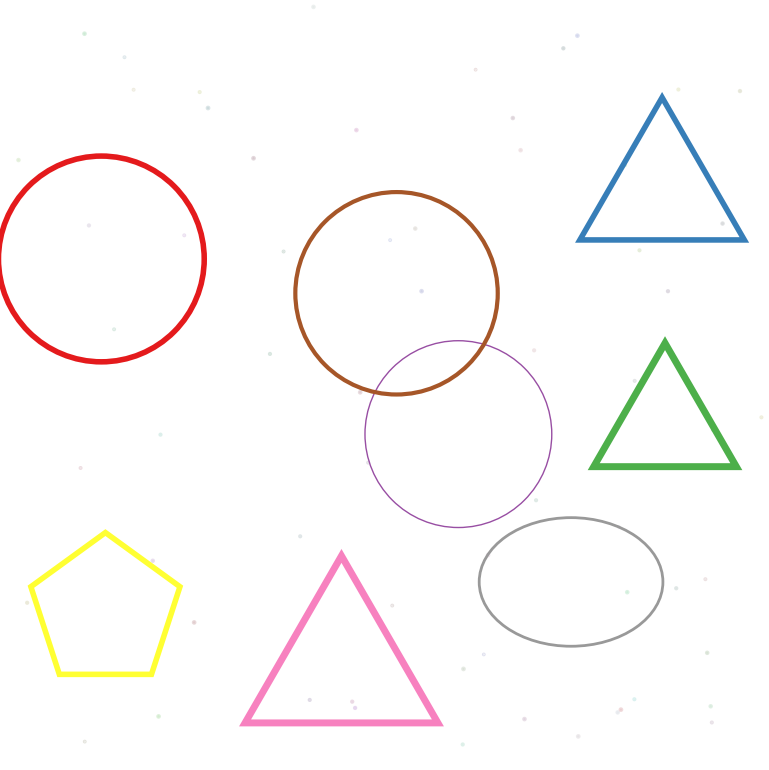[{"shape": "circle", "thickness": 2, "radius": 0.67, "center": [0.132, 0.664]}, {"shape": "triangle", "thickness": 2, "radius": 0.62, "center": [0.86, 0.75]}, {"shape": "triangle", "thickness": 2.5, "radius": 0.53, "center": [0.864, 0.447]}, {"shape": "circle", "thickness": 0.5, "radius": 0.61, "center": [0.595, 0.436]}, {"shape": "pentagon", "thickness": 2, "radius": 0.51, "center": [0.137, 0.207]}, {"shape": "circle", "thickness": 1.5, "radius": 0.66, "center": [0.515, 0.619]}, {"shape": "triangle", "thickness": 2.5, "radius": 0.72, "center": [0.443, 0.133]}, {"shape": "oval", "thickness": 1, "radius": 0.6, "center": [0.742, 0.244]}]